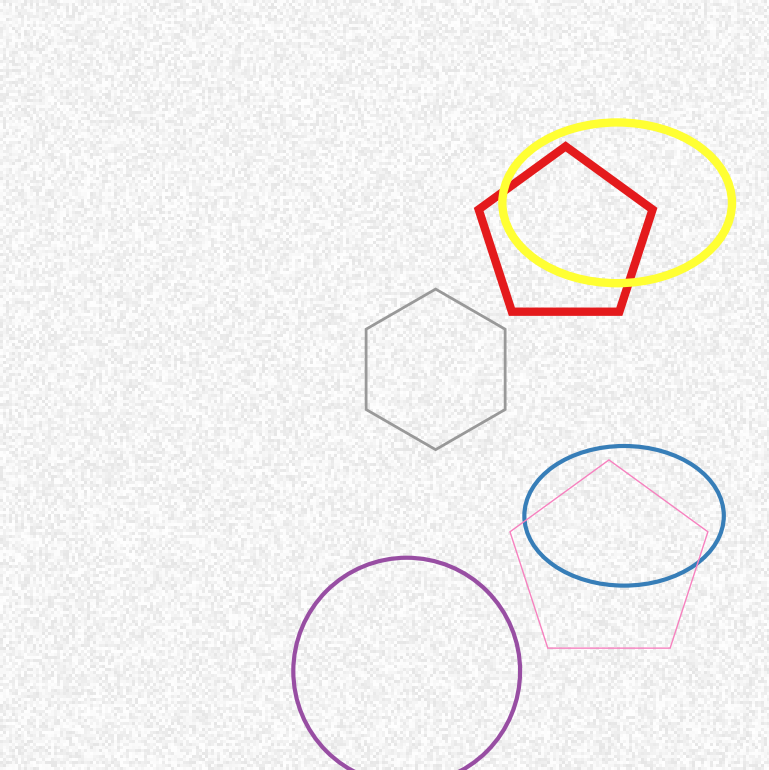[{"shape": "pentagon", "thickness": 3, "radius": 0.59, "center": [0.735, 0.691]}, {"shape": "oval", "thickness": 1.5, "radius": 0.65, "center": [0.811, 0.33]}, {"shape": "circle", "thickness": 1.5, "radius": 0.74, "center": [0.528, 0.128]}, {"shape": "oval", "thickness": 3, "radius": 0.75, "center": [0.802, 0.737]}, {"shape": "pentagon", "thickness": 0.5, "radius": 0.68, "center": [0.791, 0.268]}, {"shape": "hexagon", "thickness": 1, "radius": 0.52, "center": [0.566, 0.52]}]